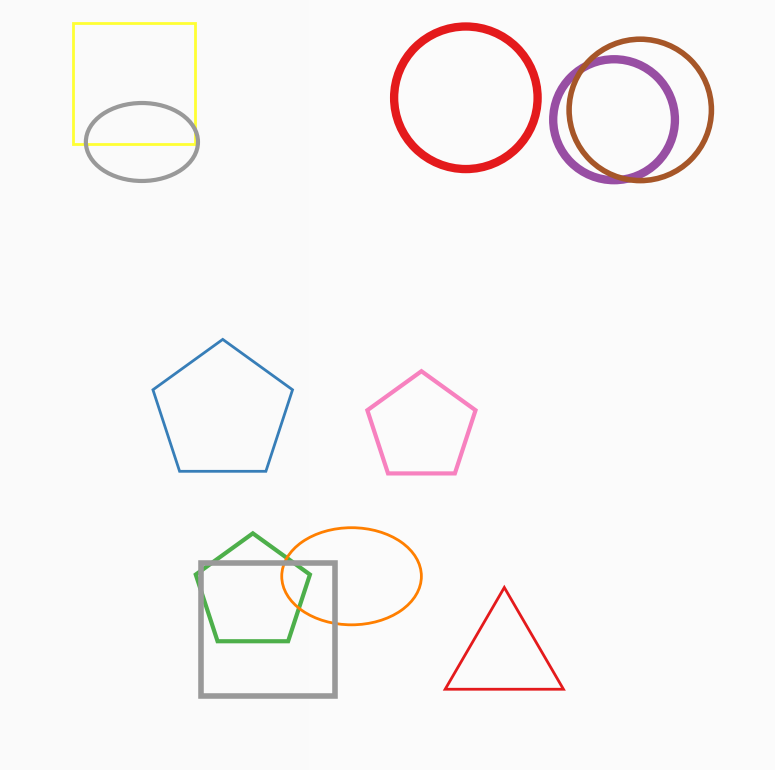[{"shape": "circle", "thickness": 3, "radius": 0.46, "center": [0.601, 0.873]}, {"shape": "triangle", "thickness": 1, "radius": 0.44, "center": [0.651, 0.149]}, {"shape": "pentagon", "thickness": 1, "radius": 0.47, "center": [0.287, 0.465]}, {"shape": "pentagon", "thickness": 1.5, "radius": 0.39, "center": [0.326, 0.23]}, {"shape": "circle", "thickness": 3, "radius": 0.39, "center": [0.792, 0.845]}, {"shape": "oval", "thickness": 1, "radius": 0.45, "center": [0.454, 0.252]}, {"shape": "square", "thickness": 1, "radius": 0.39, "center": [0.173, 0.892]}, {"shape": "circle", "thickness": 2, "radius": 0.46, "center": [0.826, 0.857]}, {"shape": "pentagon", "thickness": 1.5, "radius": 0.37, "center": [0.544, 0.445]}, {"shape": "square", "thickness": 2, "radius": 0.43, "center": [0.346, 0.183]}, {"shape": "oval", "thickness": 1.5, "radius": 0.36, "center": [0.183, 0.816]}]